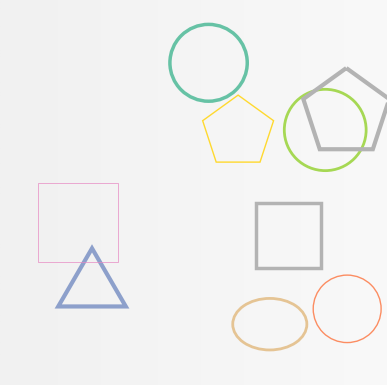[{"shape": "circle", "thickness": 2.5, "radius": 0.5, "center": [0.538, 0.837]}, {"shape": "circle", "thickness": 1, "radius": 0.44, "center": [0.896, 0.198]}, {"shape": "triangle", "thickness": 3, "radius": 0.5, "center": [0.237, 0.254]}, {"shape": "square", "thickness": 0.5, "radius": 0.51, "center": [0.202, 0.422]}, {"shape": "circle", "thickness": 2, "radius": 0.53, "center": [0.839, 0.662]}, {"shape": "pentagon", "thickness": 1, "radius": 0.48, "center": [0.614, 0.657]}, {"shape": "oval", "thickness": 2, "radius": 0.48, "center": [0.696, 0.158]}, {"shape": "pentagon", "thickness": 3, "radius": 0.58, "center": [0.894, 0.707]}, {"shape": "square", "thickness": 2.5, "radius": 0.42, "center": [0.744, 0.388]}]